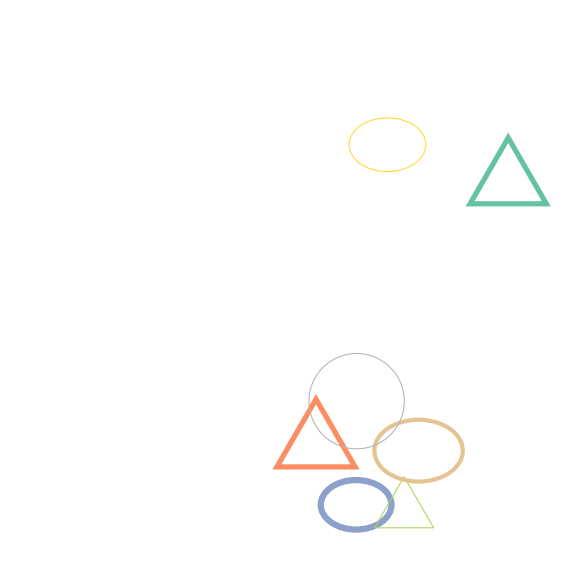[{"shape": "triangle", "thickness": 2.5, "radius": 0.38, "center": [0.88, 0.684]}, {"shape": "triangle", "thickness": 2.5, "radius": 0.39, "center": [0.547, 0.23]}, {"shape": "oval", "thickness": 3, "radius": 0.31, "center": [0.617, 0.125]}, {"shape": "triangle", "thickness": 0.5, "radius": 0.3, "center": [0.7, 0.115]}, {"shape": "oval", "thickness": 0.5, "radius": 0.33, "center": [0.671, 0.749]}, {"shape": "oval", "thickness": 2, "radius": 0.38, "center": [0.725, 0.219]}, {"shape": "circle", "thickness": 0.5, "radius": 0.41, "center": [0.618, 0.304]}]